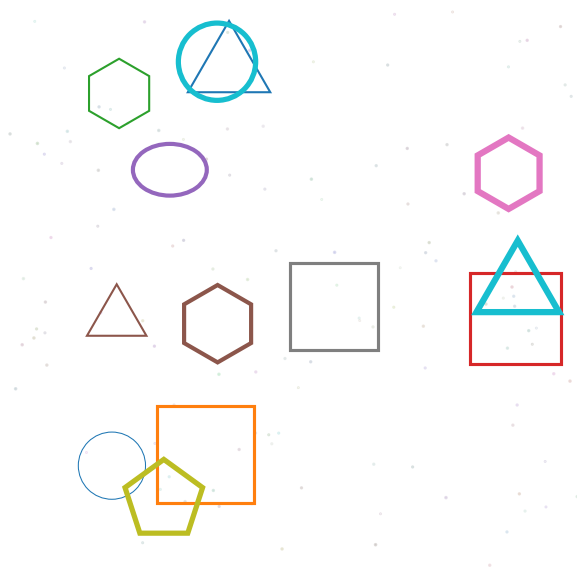[{"shape": "circle", "thickness": 0.5, "radius": 0.29, "center": [0.194, 0.193]}, {"shape": "triangle", "thickness": 1, "radius": 0.41, "center": [0.397, 0.881]}, {"shape": "square", "thickness": 1.5, "radius": 0.42, "center": [0.355, 0.212]}, {"shape": "hexagon", "thickness": 1, "radius": 0.3, "center": [0.206, 0.837]}, {"shape": "square", "thickness": 1.5, "radius": 0.39, "center": [0.892, 0.448]}, {"shape": "oval", "thickness": 2, "radius": 0.32, "center": [0.294, 0.705]}, {"shape": "triangle", "thickness": 1, "radius": 0.3, "center": [0.202, 0.447]}, {"shape": "hexagon", "thickness": 2, "radius": 0.33, "center": [0.377, 0.439]}, {"shape": "hexagon", "thickness": 3, "radius": 0.31, "center": [0.881, 0.699]}, {"shape": "square", "thickness": 1.5, "radius": 0.38, "center": [0.579, 0.468]}, {"shape": "pentagon", "thickness": 2.5, "radius": 0.35, "center": [0.284, 0.133]}, {"shape": "circle", "thickness": 2.5, "radius": 0.33, "center": [0.376, 0.892]}, {"shape": "triangle", "thickness": 3, "radius": 0.41, "center": [0.897, 0.5]}]